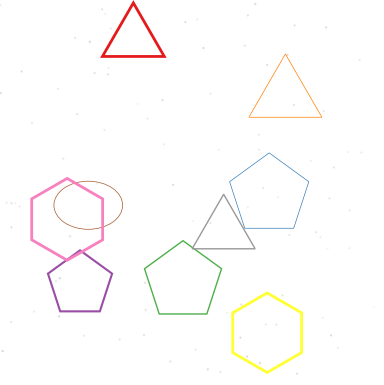[{"shape": "triangle", "thickness": 2, "radius": 0.46, "center": [0.346, 0.9]}, {"shape": "pentagon", "thickness": 0.5, "radius": 0.54, "center": [0.699, 0.495]}, {"shape": "pentagon", "thickness": 1, "radius": 0.53, "center": [0.475, 0.27]}, {"shape": "pentagon", "thickness": 1.5, "radius": 0.44, "center": [0.208, 0.262]}, {"shape": "triangle", "thickness": 0.5, "radius": 0.55, "center": [0.741, 0.75]}, {"shape": "hexagon", "thickness": 2, "radius": 0.52, "center": [0.694, 0.136]}, {"shape": "oval", "thickness": 0.5, "radius": 0.45, "center": [0.229, 0.467]}, {"shape": "hexagon", "thickness": 2, "radius": 0.53, "center": [0.174, 0.43]}, {"shape": "triangle", "thickness": 1, "radius": 0.47, "center": [0.581, 0.401]}]